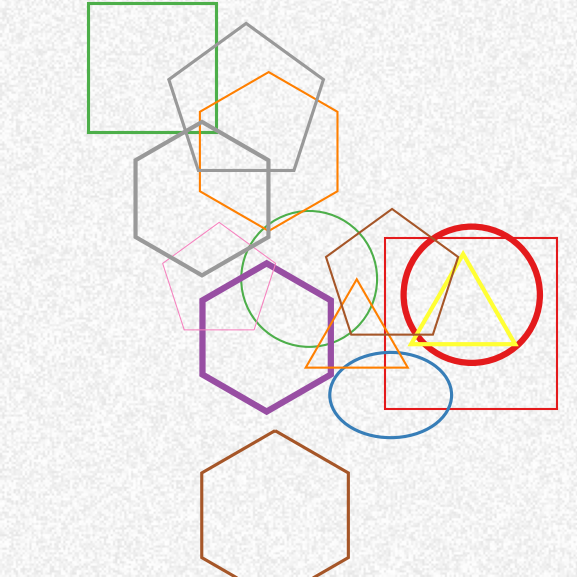[{"shape": "square", "thickness": 1, "radius": 0.74, "center": [0.816, 0.439]}, {"shape": "circle", "thickness": 3, "radius": 0.59, "center": [0.817, 0.489]}, {"shape": "oval", "thickness": 1.5, "radius": 0.53, "center": [0.677, 0.315]}, {"shape": "square", "thickness": 1.5, "radius": 0.56, "center": [0.263, 0.883]}, {"shape": "circle", "thickness": 1, "radius": 0.59, "center": [0.535, 0.516]}, {"shape": "hexagon", "thickness": 3, "radius": 0.64, "center": [0.462, 0.415]}, {"shape": "hexagon", "thickness": 1, "radius": 0.69, "center": [0.465, 0.737]}, {"shape": "triangle", "thickness": 1, "radius": 0.51, "center": [0.618, 0.414]}, {"shape": "triangle", "thickness": 2, "radius": 0.52, "center": [0.802, 0.455]}, {"shape": "hexagon", "thickness": 1.5, "radius": 0.73, "center": [0.476, 0.107]}, {"shape": "pentagon", "thickness": 1, "radius": 0.6, "center": [0.679, 0.517]}, {"shape": "pentagon", "thickness": 0.5, "radius": 0.51, "center": [0.379, 0.511]}, {"shape": "pentagon", "thickness": 1.5, "radius": 0.7, "center": [0.426, 0.818]}, {"shape": "hexagon", "thickness": 2, "radius": 0.66, "center": [0.35, 0.655]}]